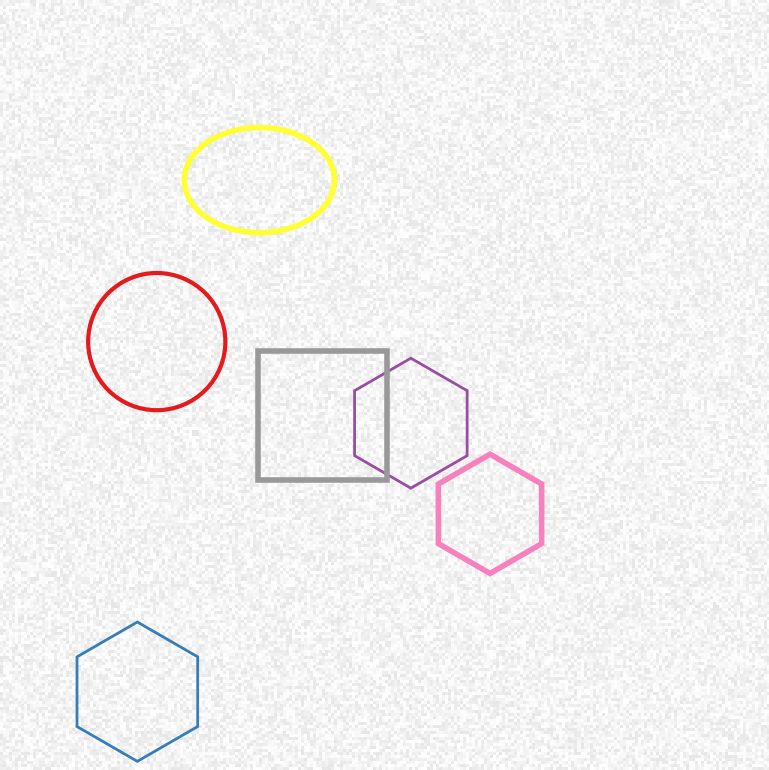[{"shape": "circle", "thickness": 1.5, "radius": 0.45, "center": [0.204, 0.556]}, {"shape": "hexagon", "thickness": 1, "radius": 0.45, "center": [0.178, 0.102]}, {"shape": "hexagon", "thickness": 1, "radius": 0.42, "center": [0.534, 0.45]}, {"shape": "oval", "thickness": 2, "radius": 0.49, "center": [0.337, 0.766]}, {"shape": "hexagon", "thickness": 2, "radius": 0.39, "center": [0.636, 0.333]}, {"shape": "square", "thickness": 2, "radius": 0.42, "center": [0.419, 0.46]}]